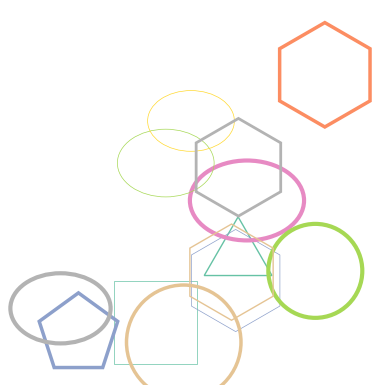[{"shape": "triangle", "thickness": 1, "radius": 0.51, "center": [0.618, 0.335]}, {"shape": "square", "thickness": 0.5, "radius": 0.54, "center": [0.405, 0.162]}, {"shape": "hexagon", "thickness": 2.5, "radius": 0.68, "center": [0.844, 0.806]}, {"shape": "hexagon", "thickness": 0.5, "radius": 0.66, "center": [0.612, 0.271]}, {"shape": "pentagon", "thickness": 2.5, "radius": 0.54, "center": [0.204, 0.132]}, {"shape": "oval", "thickness": 3, "radius": 0.74, "center": [0.641, 0.479]}, {"shape": "circle", "thickness": 3, "radius": 0.61, "center": [0.819, 0.296]}, {"shape": "oval", "thickness": 0.5, "radius": 0.63, "center": [0.431, 0.576]}, {"shape": "oval", "thickness": 0.5, "radius": 0.56, "center": [0.496, 0.686]}, {"shape": "circle", "thickness": 2.5, "radius": 0.74, "center": [0.477, 0.111]}, {"shape": "hexagon", "thickness": 1, "radius": 0.62, "center": [0.601, 0.293]}, {"shape": "hexagon", "thickness": 2, "radius": 0.63, "center": [0.619, 0.566]}, {"shape": "oval", "thickness": 3, "radius": 0.65, "center": [0.157, 0.199]}]